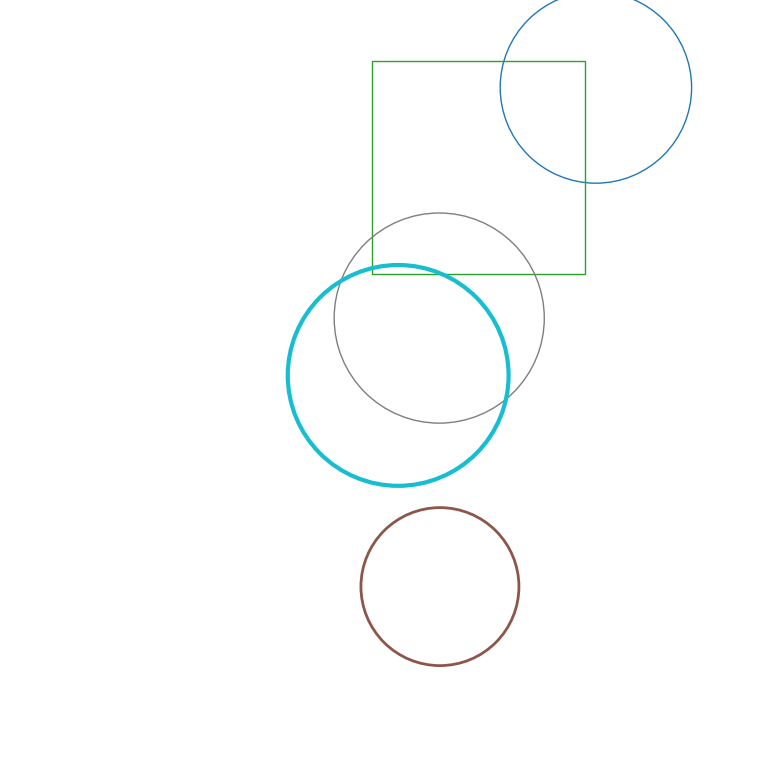[{"shape": "circle", "thickness": 0.5, "radius": 0.62, "center": [0.774, 0.886]}, {"shape": "square", "thickness": 0.5, "radius": 0.69, "center": [0.622, 0.782]}, {"shape": "circle", "thickness": 1, "radius": 0.51, "center": [0.571, 0.238]}, {"shape": "circle", "thickness": 0.5, "radius": 0.68, "center": [0.57, 0.587]}, {"shape": "circle", "thickness": 1.5, "radius": 0.72, "center": [0.517, 0.512]}]